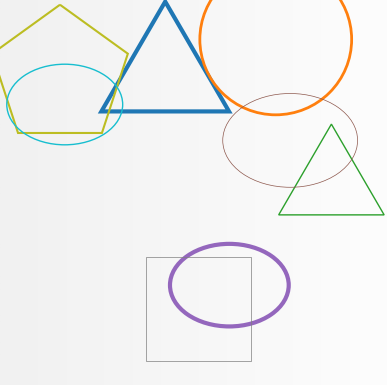[{"shape": "triangle", "thickness": 3, "radius": 0.95, "center": [0.426, 0.806]}, {"shape": "circle", "thickness": 2, "radius": 0.98, "center": [0.712, 0.898]}, {"shape": "triangle", "thickness": 1, "radius": 0.79, "center": [0.855, 0.52]}, {"shape": "oval", "thickness": 3, "radius": 0.77, "center": [0.592, 0.259]}, {"shape": "oval", "thickness": 0.5, "radius": 0.87, "center": [0.749, 0.635]}, {"shape": "square", "thickness": 0.5, "radius": 0.68, "center": [0.512, 0.198]}, {"shape": "pentagon", "thickness": 1.5, "radius": 0.92, "center": [0.155, 0.804]}, {"shape": "oval", "thickness": 1, "radius": 0.75, "center": [0.167, 0.729]}]